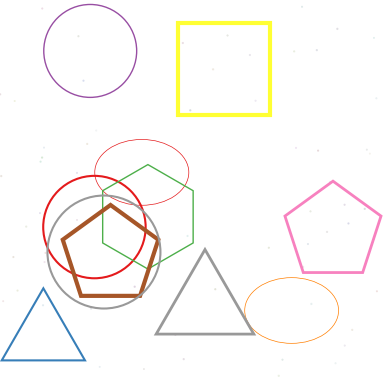[{"shape": "circle", "thickness": 1.5, "radius": 0.67, "center": [0.245, 0.41]}, {"shape": "oval", "thickness": 0.5, "radius": 0.61, "center": [0.368, 0.552]}, {"shape": "triangle", "thickness": 1.5, "radius": 0.62, "center": [0.113, 0.126]}, {"shape": "hexagon", "thickness": 1, "radius": 0.68, "center": [0.384, 0.437]}, {"shape": "circle", "thickness": 1, "radius": 0.6, "center": [0.234, 0.868]}, {"shape": "oval", "thickness": 0.5, "radius": 0.61, "center": [0.758, 0.194]}, {"shape": "square", "thickness": 3, "radius": 0.6, "center": [0.582, 0.82]}, {"shape": "pentagon", "thickness": 3, "radius": 0.65, "center": [0.287, 0.337]}, {"shape": "pentagon", "thickness": 2, "radius": 0.66, "center": [0.865, 0.398]}, {"shape": "circle", "thickness": 1.5, "radius": 0.73, "center": [0.27, 0.345]}, {"shape": "triangle", "thickness": 2, "radius": 0.73, "center": [0.532, 0.205]}]